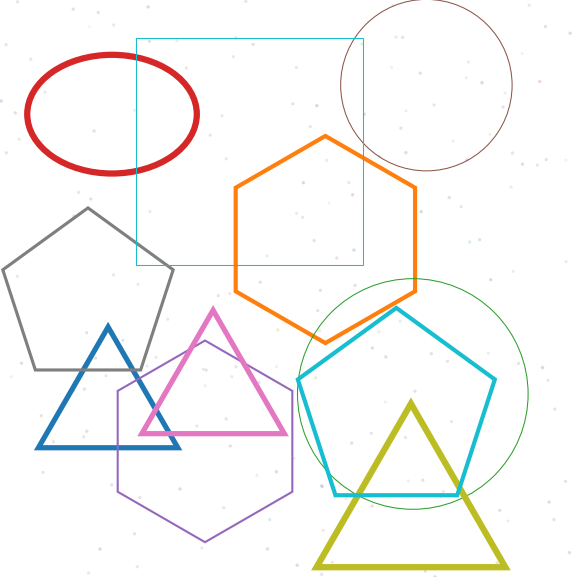[{"shape": "triangle", "thickness": 2.5, "radius": 0.7, "center": [0.187, 0.294]}, {"shape": "hexagon", "thickness": 2, "radius": 0.9, "center": [0.563, 0.584]}, {"shape": "circle", "thickness": 0.5, "radius": 1.0, "center": [0.715, 0.317]}, {"shape": "oval", "thickness": 3, "radius": 0.73, "center": [0.194, 0.801]}, {"shape": "hexagon", "thickness": 1, "radius": 0.87, "center": [0.355, 0.235]}, {"shape": "circle", "thickness": 0.5, "radius": 0.74, "center": [0.738, 0.852]}, {"shape": "triangle", "thickness": 2.5, "radius": 0.71, "center": [0.369, 0.319]}, {"shape": "pentagon", "thickness": 1.5, "radius": 0.78, "center": [0.152, 0.484]}, {"shape": "triangle", "thickness": 3, "radius": 0.94, "center": [0.712, 0.111]}, {"shape": "pentagon", "thickness": 2, "radius": 0.9, "center": [0.686, 0.287]}, {"shape": "square", "thickness": 0.5, "radius": 0.98, "center": [0.432, 0.737]}]